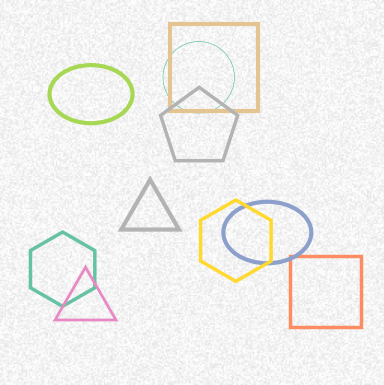[{"shape": "circle", "thickness": 0.5, "radius": 0.46, "center": [0.516, 0.799]}, {"shape": "hexagon", "thickness": 2.5, "radius": 0.48, "center": [0.163, 0.301]}, {"shape": "square", "thickness": 2.5, "radius": 0.46, "center": [0.846, 0.243]}, {"shape": "oval", "thickness": 3, "radius": 0.57, "center": [0.694, 0.396]}, {"shape": "triangle", "thickness": 2, "radius": 0.46, "center": [0.222, 0.215]}, {"shape": "oval", "thickness": 3, "radius": 0.54, "center": [0.236, 0.755]}, {"shape": "hexagon", "thickness": 2.5, "radius": 0.53, "center": [0.613, 0.375]}, {"shape": "square", "thickness": 3, "radius": 0.57, "center": [0.555, 0.825]}, {"shape": "pentagon", "thickness": 2.5, "radius": 0.53, "center": [0.517, 0.668]}, {"shape": "triangle", "thickness": 3, "radius": 0.43, "center": [0.39, 0.447]}]